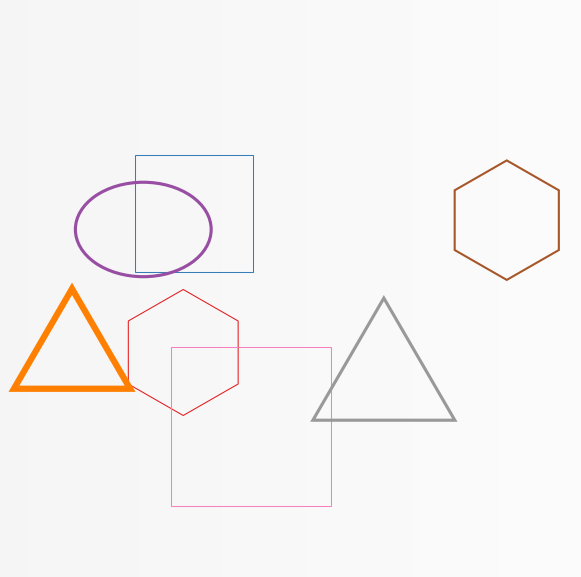[{"shape": "hexagon", "thickness": 0.5, "radius": 0.55, "center": [0.315, 0.389]}, {"shape": "square", "thickness": 0.5, "radius": 0.51, "center": [0.334, 0.629]}, {"shape": "oval", "thickness": 1.5, "radius": 0.58, "center": [0.246, 0.602]}, {"shape": "triangle", "thickness": 3, "radius": 0.58, "center": [0.124, 0.384]}, {"shape": "hexagon", "thickness": 1, "radius": 0.52, "center": [0.872, 0.618]}, {"shape": "square", "thickness": 0.5, "radius": 0.69, "center": [0.432, 0.261]}, {"shape": "triangle", "thickness": 1.5, "radius": 0.7, "center": [0.66, 0.342]}]